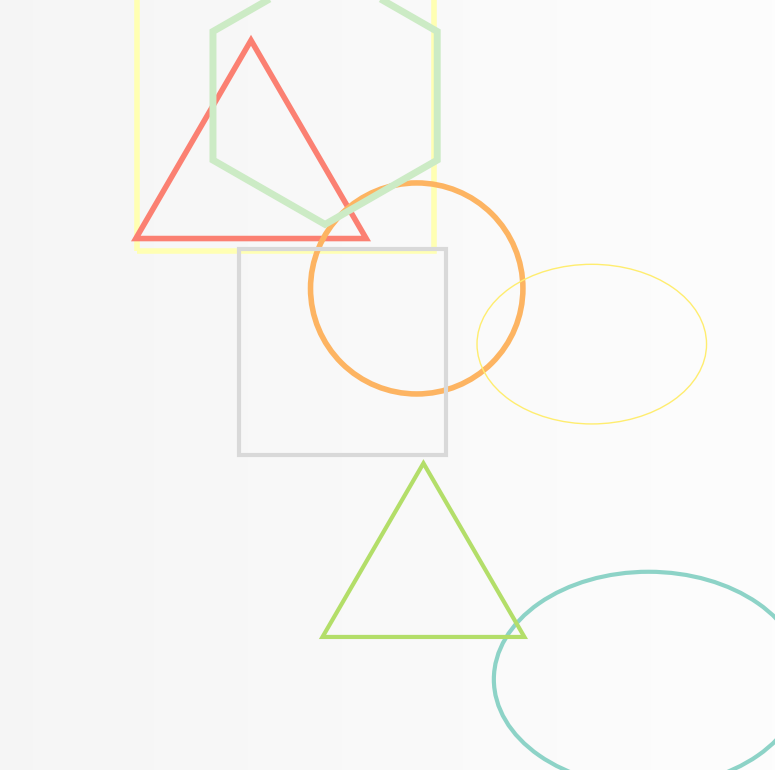[{"shape": "oval", "thickness": 1.5, "radius": 1.0, "center": [0.837, 0.118]}, {"shape": "square", "thickness": 2, "radius": 0.96, "center": [0.368, 0.866]}, {"shape": "triangle", "thickness": 2, "radius": 0.86, "center": [0.324, 0.776]}, {"shape": "circle", "thickness": 2, "radius": 0.69, "center": [0.538, 0.625]}, {"shape": "triangle", "thickness": 1.5, "radius": 0.75, "center": [0.546, 0.248]}, {"shape": "square", "thickness": 1.5, "radius": 0.67, "center": [0.442, 0.543]}, {"shape": "hexagon", "thickness": 2.5, "radius": 0.84, "center": [0.419, 0.876]}, {"shape": "oval", "thickness": 0.5, "radius": 0.74, "center": [0.764, 0.553]}]